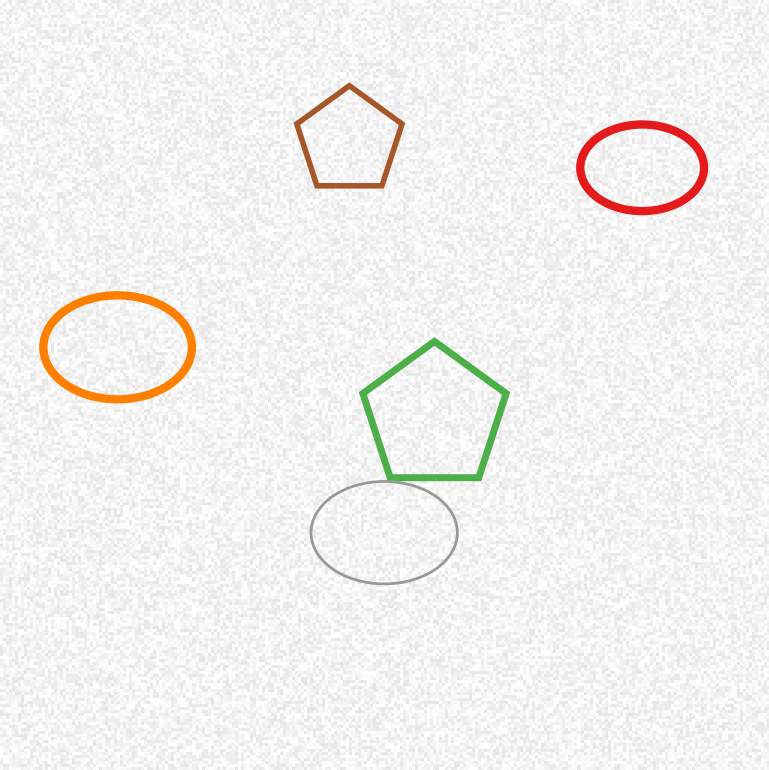[{"shape": "oval", "thickness": 3, "radius": 0.4, "center": [0.834, 0.782]}, {"shape": "pentagon", "thickness": 2.5, "radius": 0.49, "center": [0.564, 0.459]}, {"shape": "oval", "thickness": 3, "radius": 0.48, "center": [0.153, 0.549]}, {"shape": "pentagon", "thickness": 2, "radius": 0.36, "center": [0.454, 0.817]}, {"shape": "oval", "thickness": 1, "radius": 0.48, "center": [0.499, 0.308]}]